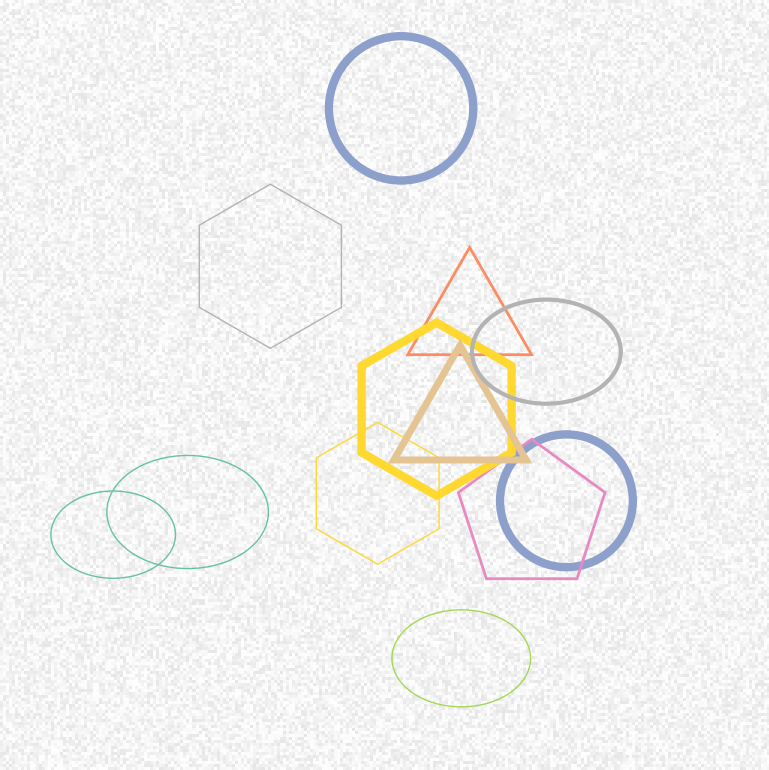[{"shape": "oval", "thickness": 0.5, "radius": 0.4, "center": [0.147, 0.306]}, {"shape": "oval", "thickness": 0.5, "radius": 0.52, "center": [0.244, 0.335]}, {"shape": "triangle", "thickness": 1, "radius": 0.46, "center": [0.61, 0.586]}, {"shape": "circle", "thickness": 3, "radius": 0.47, "center": [0.521, 0.859]}, {"shape": "circle", "thickness": 3, "radius": 0.43, "center": [0.736, 0.35]}, {"shape": "pentagon", "thickness": 1, "radius": 0.5, "center": [0.691, 0.329]}, {"shape": "oval", "thickness": 0.5, "radius": 0.45, "center": [0.599, 0.145]}, {"shape": "hexagon", "thickness": 3, "radius": 0.56, "center": [0.567, 0.469]}, {"shape": "hexagon", "thickness": 0.5, "radius": 0.46, "center": [0.49, 0.359]}, {"shape": "triangle", "thickness": 2.5, "radius": 0.5, "center": [0.597, 0.452]}, {"shape": "hexagon", "thickness": 0.5, "radius": 0.53, "center": [0.351, 0.654]}, {"shape": "oval", "thickness": 1.5, "radius": 0.48, "center": [0.71, 0.543]}]